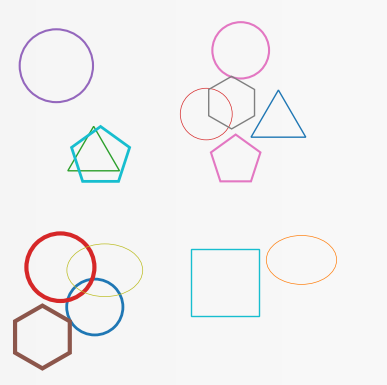[{"shape": "triangle", "thickness": 1, "radius": 0.41, "center": [0.718, 0.684]}, {"shape": "circle", "thickness": 2, "radius": 0.36, "center": [0.245, 0.203]}, {"shape": "oval", "thickness": 0.5, "radius": 0.45, "center": [0.778, 0.325]}, {"shape": "triangle", "thickness": 1, "radius": 0.38, "center": [0.242, 0.595]}, {"shape": "circle", "thickness": 0.5, "radius": 0.34, "center": [0.532, 0.704]}, {"shape": "circle", "thickness": 3, "radius": 0.44, "center": [0.156, 0.306]}, {"shape": "circle", "thickness": 1.5, "radius": 0.47, "center": [0.145, 0.829]}, {"shape": "hexagon", "thickness": 3, "radius": 0.41, "center": [0.109, 0.125]}, {"shape": "pentagon", "thickness": 1.5, "radius": 0.34, "center": [0.608, 0.583]}, {"shape": "circle", "thickness": 1.5, "radius": 0.37, "center": [0.621, 0.869]}, {"shape": "hexagon", "thickness": 1, "radius": 0.34, "center": [0.598, 0.733]}, {"shape": "oval", "thickness": 0.5, "radius": 0.49, "center": [0.27, 0.298]}, {"shape": "pentagon", "thickness": 2, "radius": 0.39, "center": [0.26, 0.593]}, {"shape": "square", "thickness": 1, "radius": 0.44, "center": [0.581, 0.266]}]